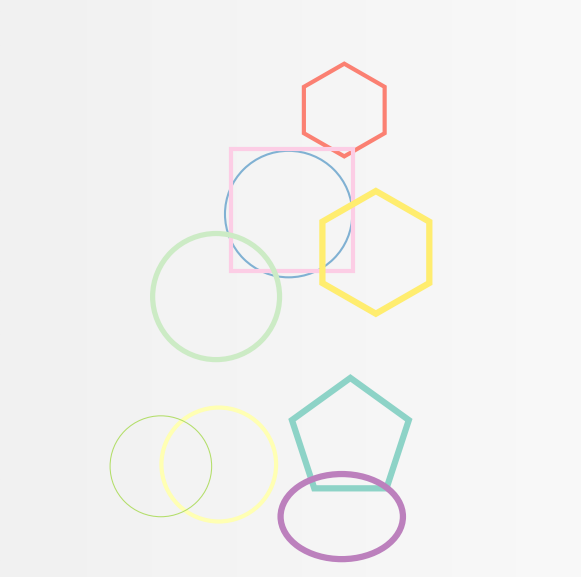[{"shape": "pentagon", "thickness": 3, "radius": 0.53, "center": [0.603, 0.239]}, {"shape": "circle", "thickness": 2, "radius": 0.49, "center": [0.376, 0.195]}, {"shape": "hexagon", "thickness": 2, "radius": 0.4, "center": [0.592, 0.809]}, {"shape": "circle", "thickness": 1, "radius": 0.55, "center": [0.497, 0.628]}, {"shape": "circle", "thickness": 0.5, "radius": 0.44, "center": [0.277, 0.192]}, {"shape": "square", "thickness": 2, "radius": 0.53, "center": [0.502, 0.635]}, {"shape": "oval", "thickness": 3, "radius": 0.53, "center": [0.588, 0.105]}, {"shape": "circle", "thickness": 2.5, "radius": 0.55, "center": [0.372, 0.486]}, {"shape": "hexagon", "thickness": 3, "radius": 0.53, "center": [0.647, 0.562]}]